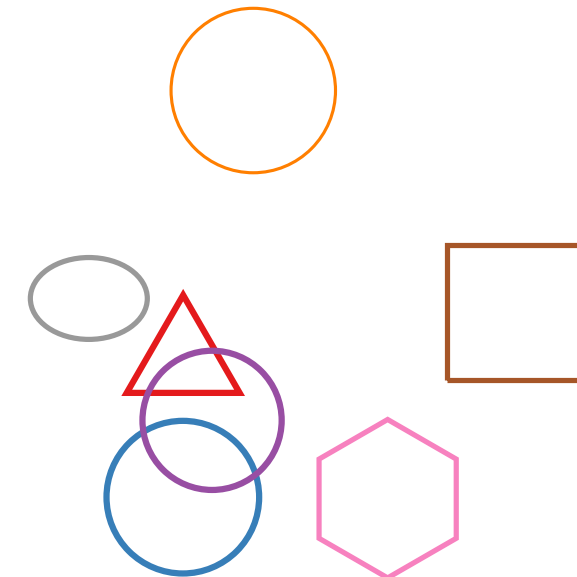[{"shape": "triangle", "thickness": 3, "radius": 0.56, "center": [0.317, 0.375]}, {"shape": "circle", "thickness": 3, "radius": 0.66, "center": [0.317, 0.138]}, {"shape": "circle", "thickness": 3, "radius": 0.6, "center": [0.367, 0.271]}, {"shape": "circle", "thickness": 1.5, "radius": 0.71, "center": [0.439, 0.842]}, {"shape": "square", "thickness": 2.5, "radius": 0.58, "center": [0.89, 0.458]}, {"shape": "hexagon", "thickness": 2.5, "radius": 0.69, "center": [0.671, 0.136]}, {"shape": "oval", "thickness": 2.5, "radius": 0.51, "center": [0.154, 0.482]}]